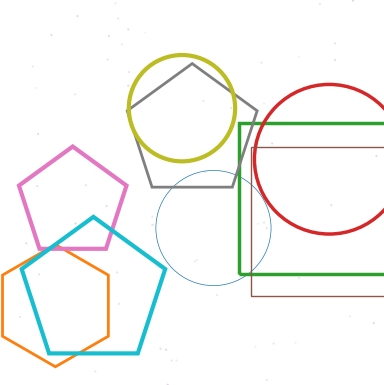[{"shape": "circle", "thickness": 0.5, "radius": 0.75, "center": [0.554, 0.408]}, {"shape": "hexagon", "thickness": 2, "radius": 0.79, "center": [0.144, 0.206]}, {"shape": "square", "thickness": 2.5, "radius": 0.98, "center": [0.816, 0.484]}, {"shape": "circle", "thickness": 2.5, "radius": 0.97, "center": [0.855, 0.586]}, {"shape": "square", "thickness": 1, "radius": 0.97, "center": [0.846, 0.425]}, {"shape": "pentagon", "thickness": 3, "radius": 0.73, "center": [0.189, 0.473]}, {"shape": "pentagon", "thickness": 2, "radius": 0.89, "center": [0.499, 0.657]}, {"shape": "circle", "thickness": 3, "radius": 0.69, "center": [0.473, 0.719]}, {"shape": "pentagon", "thickness": 3, "radius": 0.98, "center": [0.243, 0.241]}]